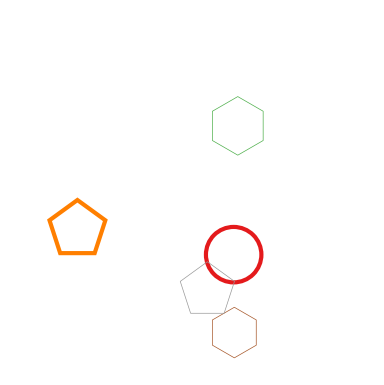[{"shape": "circle", "thickness": 3, "radius": 0.36, "center": [0.607, 0.339]}, {"shape": "hexagon", "thickness": 0.5, "radius": 0.38, "center": [0.618, 0.673]}, {"shape": "pentagon", "thickness": 3, "radius": 0.38, "center": [0.201, 0.404]}, {"shape": "hexagon", "thickness": 0.5, "radius": 0.33, "center": [0.609, 0.136]}, {"shape": "pentagon", "thickness": 0.5, "radius": 0.37, "center": [0.539, 0.246]}]